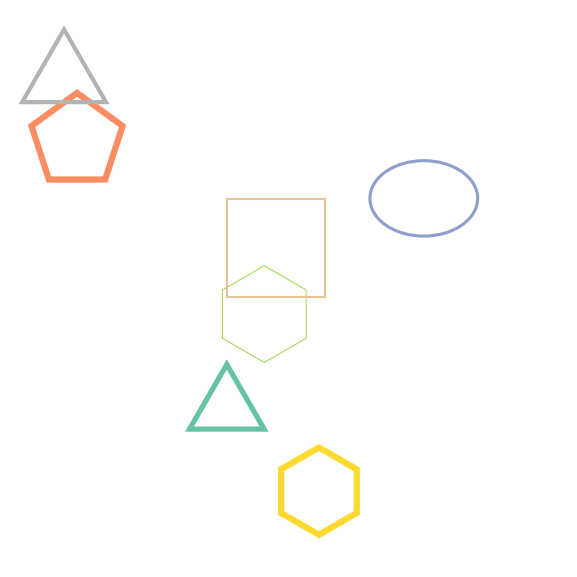[{"shape": "triangle", "thickness": 2.5, "radius": 0.37, "center": [0.393, 0.293]}, {"shape": "pentagon", "thickness": 3, "radius": 0.41, "center": [0.133, 0.755]}, {"shape": "oval", "thickness": 1.5, "radius": 0.47, "center": [0.734, 0.656]}, {"shape": "hexagon", "thickness": 0.5, "radius": 0.42, "center": [0.458, 0.455]}, {"shape": "hexagon", "thickness": 3, "radius": 0.38, "center": [0.552, 0.149]}, {"shape": "square", "thickness": 1, "radius": 0.43, "center": [0.478, 0.57]}, {"shape": "triangle", "thickness": 2, "radius": 0.42, "center": [0.111, 0.864]}]